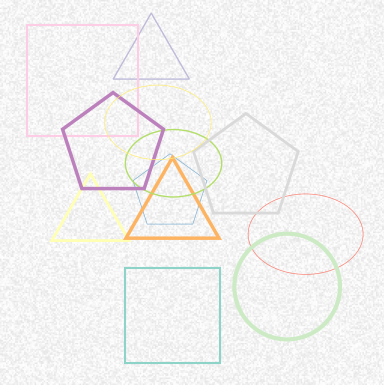[{"shape": "square", "thickness": 1.5, "radius": 0.62, "center": [0.447, 0.181]}, {"shape": "triangle", "thickness": 2, "radius": 0.58, "center": [0.235, 0.433]}, {"shape": "triangle", "thickness": 1, "radius": 0.57, "center": [0.393, 0.852]}, {"shape": "oval", "thickness": 0.5, "radius": 0.75, "center": [0.794, 0.392]}, {"shape": "pentagon", "thickness": 0.5, "radius": 0.5, "center": [0.442, 0.5]}, {"shape": "triangle", "thickness": 2.5, "radius": 0.7, "center": [0.448, 0.451]}, {"shape": "oval", "thickness": 1, "radius": 0.63, "center": [0.451, 0.576]}, {"shape": "square", "thickness": 1.5, "radius": 0.72, "center": [0.215, 0.79]}, {"shape": "pentagon", "thickness": 2, "radius": 0.71, "center": [0.639, 0.562]}, {"shape": "pentagon", "thickness": 2.5, "radius": 0.69, "center": [0.294, 0.622]}, {"shape": "circle", "thickness": 3, "radius": 0.69, "center": [0.746, 0.256]}, {"shape": "oval", "thickness": 0.5, "radius": 0.69, "center": [0.41, 0.682]}]